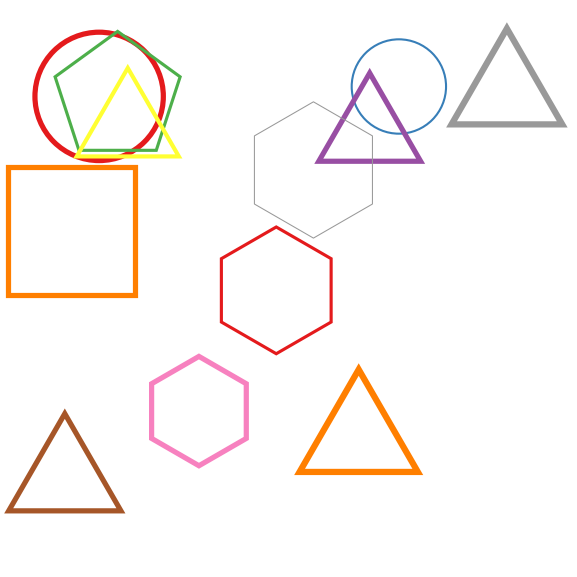[{"shape": "circle", "thickness": 2.5, "radius": 0.56, "center": [0.172, 0.832]}, {"shape": "hexagon", "thickness": 1.5, "radius": 0.55, "center": [0.478, 0.496]}, {"shape": "circle", "thickness": 1, "radius": 0.41, "center": [0.691, 0.849]}, {"shape": "pentagon", "thickness": 1.5, "radius": 0.57, "center": [0.204, 0.831]}, {"shape": "triangle", "thickness": 2.5, "radius": 0.51, "center": [0.64, 0.771]}, {"shape": "square", "thickness": 2.5, "radius": 0.55, "center": [0.124, 0.599]}, {"shape": "triangle", "thickness": 3, "radius": 0.59, "center": [0.621, 0.241]}, {"shape": "triangle", "thickness": 2, "radius": 0.51, "center": [0.221, 0.779]}, {"shape": "triangle", "thickness": 2.5, "radius": 0.56, "center": [0.112, 0.171]}, {"shape": "hexagon", "thickness": 2.5, "radius": 0.47, "center": [0.344, 0.287]}, {"shape": "triangle", "thickness": 3, "radius": 0.55, "center": [0.878, 0.839]}, {"shape": "hexagon", "thickness": 0.5, "radius": 0.59, "center": [0.543, 0.705]}]